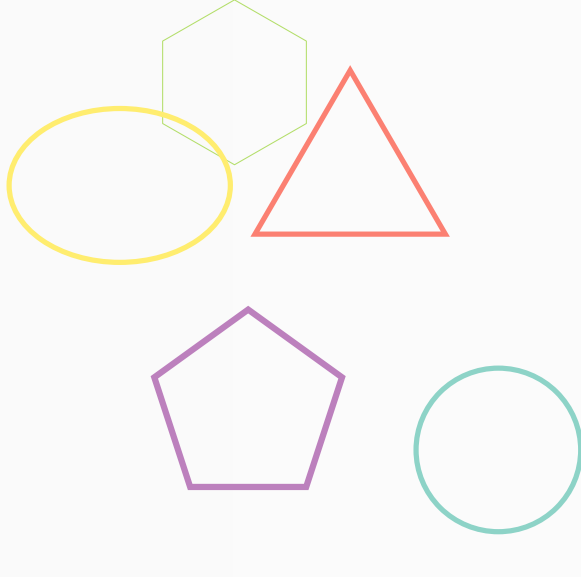[{"shape": "circle", "thickness": 2.5, "radius": 0.71, "center": [0.857, 0.22]}, {"shape": "triangle", "thickness": 2.5, "radius": 0.95, "center": [0.602, 0.688]}, {"shape": "hexagon", "thickness": 0.5, "radius": 0.71, "center": [0.403, 0.857]}, {"shape": "pentagon", "thickness": 3, "radius": 0.85, "center": [0.427, 0.293]}, {"shape": "oval", "thickness": 2.5, "radius": 0.95, "center": [0.206, 0.678]}]